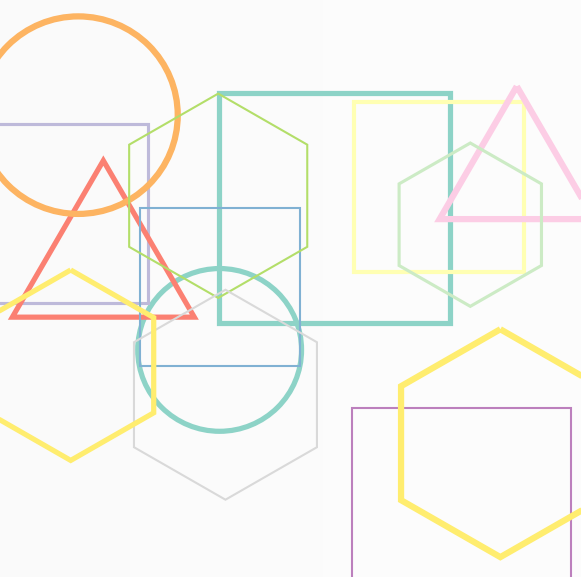[{"shape": "square", "thickness": 2.5, "radius": 1.0, "center": [0.575, 0.639]}, {"shape": "circle", "thickness": 2.5, "radius": 0.7, "center": [0.378, 0.393]}, {"shape": "square", "thickness": 2, "radius": 0.73, "center": [0.755, 0.676]}, {"shape": "square", "thickness": 1.5, "radius": 0.77, "center": [0.101, 0.63]}, {"shape": "triangle", "thickness": 2.5, "radius": 0.9, "center": [0.178, 0.54]}, {"shape": "square", "thickness": 1, "radius": 0.69, "center": [0.378, 0.502]}, {"shape": "circle", "thickness": 3, "radius": 0.86, "center": [0.135, 0.8]}, {"shape": "hexagon", "thickness": 1, "radius": 0.88, "center": [0.375, 0.66]}, {"shape": "triangle", "thickness": 3, "radius": 0.77, "center": [0.889, 0.696]}, {"shape": "hexagon", "thickness": 1, "radius": 0.91, "center": [0.388, 0.316]}, {"shape": "square", "thickness": 1, "radius": 0.94, "center": [0.795, 0.105]}, {"shape": "hexagon", "thickness": 1.5, "radius": 0.71, "center": [0.809, 0.61]}, {"shape": "hexagon", "thickness": 3, "radius": 0.99, "center": [0.861, 0.232]}, {"shape": "hexagon", "thickness": 2.5, "radius": 0.82, "center": [0.122, 0.367]}]